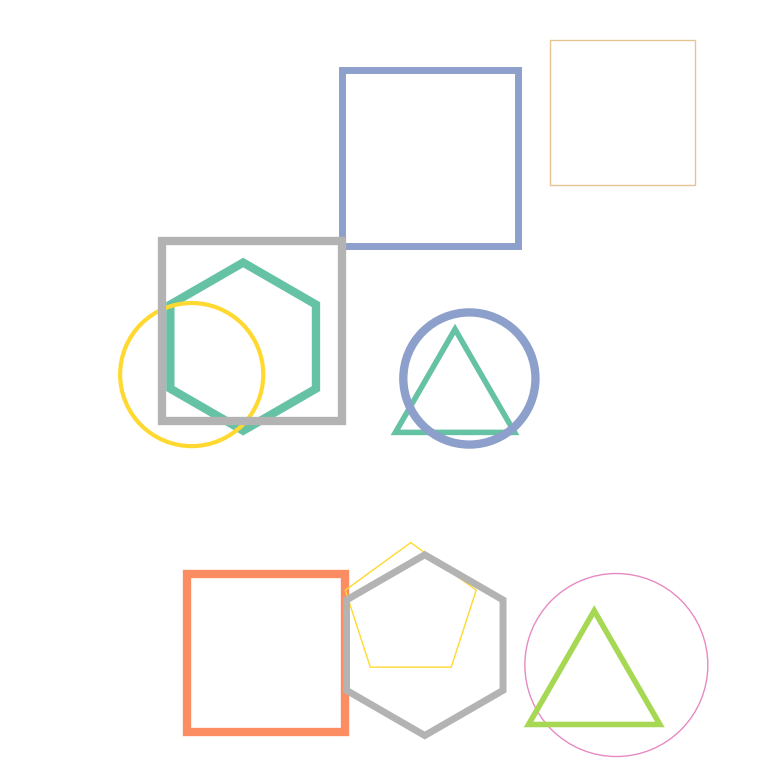[{"shape": "hexagon", "thickness": 3, "radius": 0.55, "center": [0.316, 0.55]}, {"shape": "triangle", "thickness": 2, "radius": 0.45, "center": [0.591, 0.483]}, {"shape": "square", "thickness": 3, "radius": 0.51, "center": [0.345, 0.152]}, {"shape": "circle", "thickness": 3, "radius": 0.43, "center": [0.61, 0.508]}, {"shape": "square", "thickness": 2.5, "radius": 0.57, "center": [0.559, 0.795]}, {"shape": "circle", "thickness": 0.5, "radius": 0.59, "center": [0.8, 0.136]}, {"shape": "triangle", "thickness": 2, "radius": 0.49, "center": [0.772, 0.108]}, {"shape": "pentagon", "thickness": 0.5, "radius": 0.45, "center": [0.533, 0.206]}, {"shape": "circle", "thickness": 1.5, "radius": 0.46, "center": [0.249, 0.514]}, {"shape": "square", "thickness": 0.5, "radius": 0.47, "center": [0.808, 0.853]}, {"shape": "hexagon", "thickness": 2.5, "radius": 0.59, "center": [0.552, 0.162]}, {"shape": "square", "thickness": 3, "radius": 0.58, "center": [0.328, 0.57]}]